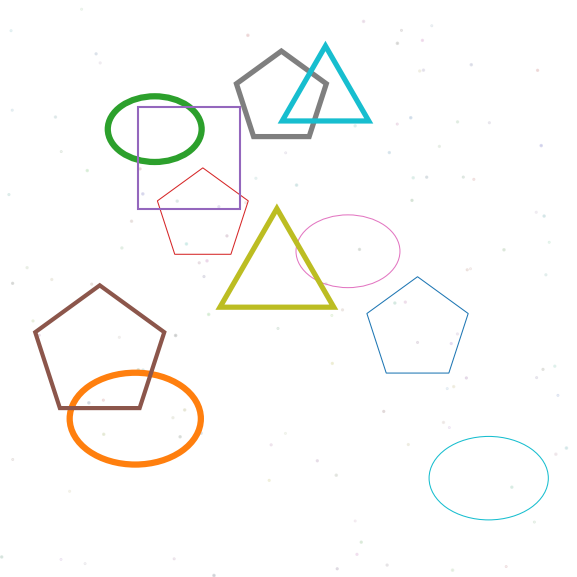[{"shape": "pentagon", "thickness": 0.5, "radius": 0.46, "center": [0.723, 0.428]}, {"shape": "oval", "thickness": 3, "radius": 0.57, "center": [0.234, 0.274]}, {"shape": "oval", "thickness": 3, "radius": 0.41, "center": [0.268, 0.776]}, {"shape": "pentagon", "thickness": 0.5, "radius": 0.41, "center": [0.351, 0.626]}, {"shape": "square", "thickness": 1, "radius": 0.44, "center": [0.328, 0.726]}, {"shape": "pentagon", "thickness": 2, "radius": 0.59, "center": [0.173, 0.388]}, {"shape": "oval", "thickness": 0.5, "radius": 0.45, "center": [0.603, 0.564]}, {"shape": "pentagon", "thickness": 2.5, "radius": 0.41, "center": [0.487, 0.829]}, {"shape": "triangle", "thickness": 2.5, "radius": 0.57, "center": [0.479, 0.524]}, {"shape": "oval", "thickness": 0.5, "radius": 0.52, "center": [0.846, 0.171]}, {"shape": "triangle", "thickness": 2.5, "radius": 0.43, "center": [0.564, 0.833]}]